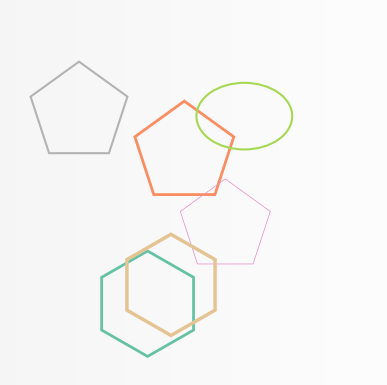[{"shape": "hexagon", "thickness": 2, "radius": 0.68, "center": [0.381, 0.211]}, {"shape": "pentagon", "thickness": 2, "radius": 0.67, "center": [0.476, 0.603]}, {"shape": "pentagon", "thickness": 0.5, "radius": 0.61, "center": [0.581, 0.413]}, {"shape": "oval", "thickness": 1.5, "radius": 0.62, "center": [0.631, 0.698]}, {"shape": "hexagon", "thickness": 2.5, "radius": 0.66, "center": [0.441, 0.26]}, {"shape": "pentagon", "thickness": 1.5, "radius": 0.66, "center": [0.204, 0.708]}]